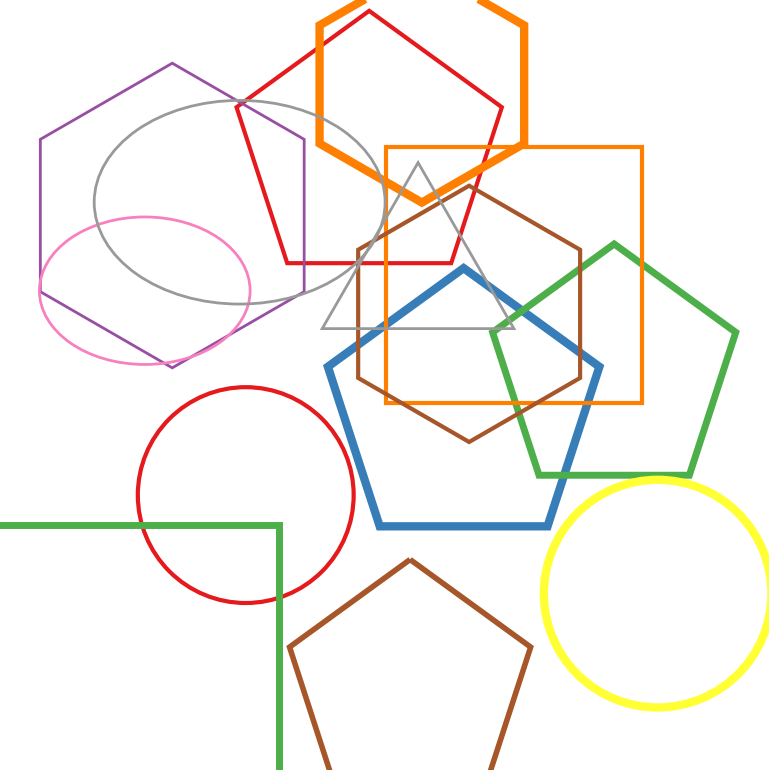[{"shape": "pentagon", "thickness": 1.5, "radius": 0.91, "center": [0.479, 0.805]}, {"shape": "circle", "thickness": 1.5, "radius": 0.7, "center": [0.319, 0.357]}, {"shape": "pentagon", "thickness": 3, "radius": 0.93, "center": [0.602, 0.466]}, {"shape": "square", "thickness": 2.5, "radius": 0.98, "center": [0.167, 0.123]}, {"shape": "pentagon", "thickness": 2.5, "radius": 0.83, "center": [0.798, 0.517]}, {"shape": "hexagon", "thickness": 1, "radius": 0.99, "center": [0.224, 0.72]}, {"shape": "square", "thickness": 1.5, "radius": 0.83, "center": [0.668, 0.643]}, {"shape": "hexagon", "thickness": 3, "radius": 0.77, "center": [0.548, 0.89]}, {"shape": "circle", "thickness": 3, "radius": 0.74, "center": [0.854, 0.229]}, {"shape": "pentagon", "thickness": 2, "radius": 0.82, "center": [0.533, 0.109]}, {"shape": "hexagon", "thickness": 1.5, "radius": 0.83, "center": [0.609, 0.592]}, {"shape": "oval", "thickness": 1, "radius": 0.68, "center": [0.188, 0.622]}, {"shape": "oval", "thickness": 1, "radius": 0.94, "center": [0.311, 0.737]}, {"shape": "triangle", "thickness": 1, "radius": 0.72, "center": [0.543, 0.645]}]